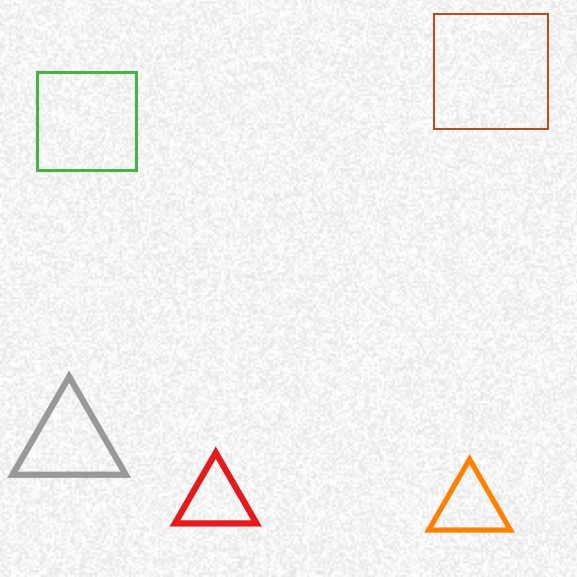[{"shape": "triangle", "thickness": 3, "radius": 0.41, "center": [0.374, 0.134]}, {"shape": "square", "thickness": 1.5, "radius": 0.43, "center": [0.15, 0.79]}, {"shape": "triangle", "thickness": 2.5, "radius": 0.41, "center": [0.813, 0.122]}, {"shape": "square", "thickness": 1, "radius": 0.49, "center": [0.85, 0.875]}, {"shape": "triangle", "thickness": 3, "radius": 0.57, "center": [0.12, 0.234]}]